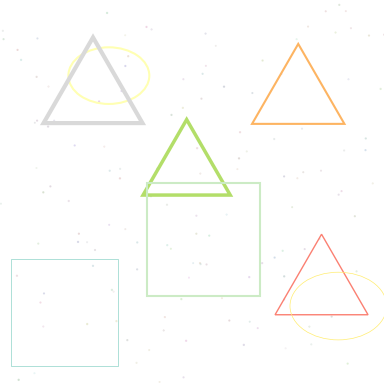[{"shape": "square", "thickness": 0.5, "radius": 0.7, "center": [0.169, 0.188]}, {"shape": "oval", "thickness": 1.5, "radius": 0.53, "center": [0.283, 0.804]}, {"shape": "triangle", "thickness": 1, "radius": 0.7, "center": [0.835, 0.252]}, {"shape": "triangle", "thickness": 1.5, "radius": 0.69, "center": [0.775, 0.747]}, {"shape": "triangle", "thickness": 2.5, "radius": 0.65, "center": [0.485, 0.559]}, {"shape": "triangle", "thickness": 3, "radius": 0.74, "center": [0.242, 0.754]}, {"shape": "square", "thickness": 1.5, "radius": 0.73, "center": [0.529, 0.378]}, {"shape": "oval", "thickness": 0.5, "radius": 0.63, "center": [0.879, 0.205]}]